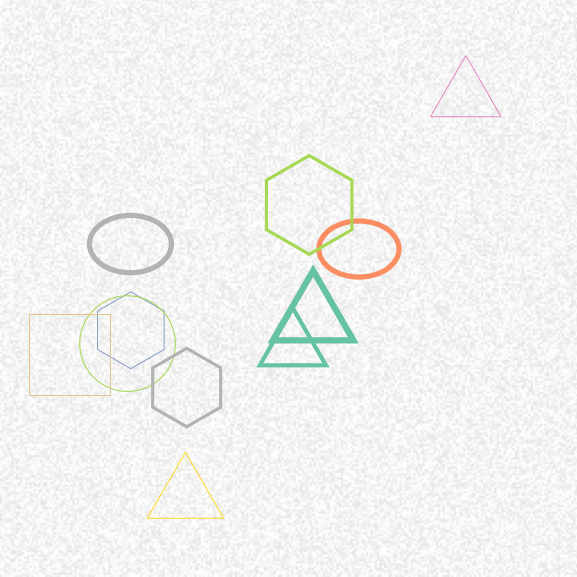[{"shape": "triangle", "thickness": 3, "radius": 0.4, "center": [0.542, 0.45]}, {"shape": "triangle", "thickness": 2, "radius": 0.33, "center": [0.507, 0.4]}, {"shape": "oval", "thickness": 2.5, "radius": 0.35, "center": [0.622, 0.568]}, {"shape": "hexagon", "thickness": 0.5, "radius": 0.33, "center": [0.227, 0.427]}, {"shape": "triangle", "thickness": 0.5, "radius": 0.35, "center": [0.807, 0.832]}, {"shape": "circle", "thickness": 0.5, "radius": 0.41, "center": [0.221, 0.404]}, {"shape": "hexagon", "thickness": 1.5, "radius": 0.43, "center": [0.535, 0.644]}, {"shape": "triangle", "thickness": 0.5, "radius": 0.38, "center": [0.321, 0.14]}, {"shape": "square", "thickness": 0.5, "radius": 0.35, "center": [0.121, 0.385]}, {"shape": "oval", "thickness": 2.5, "radius": 0.35, "center": [0.226, 0.577]}, {"shape": "hexagon", "thickness": 1.5, "radius": 0.34, "center": [0.323, 0.328]}]